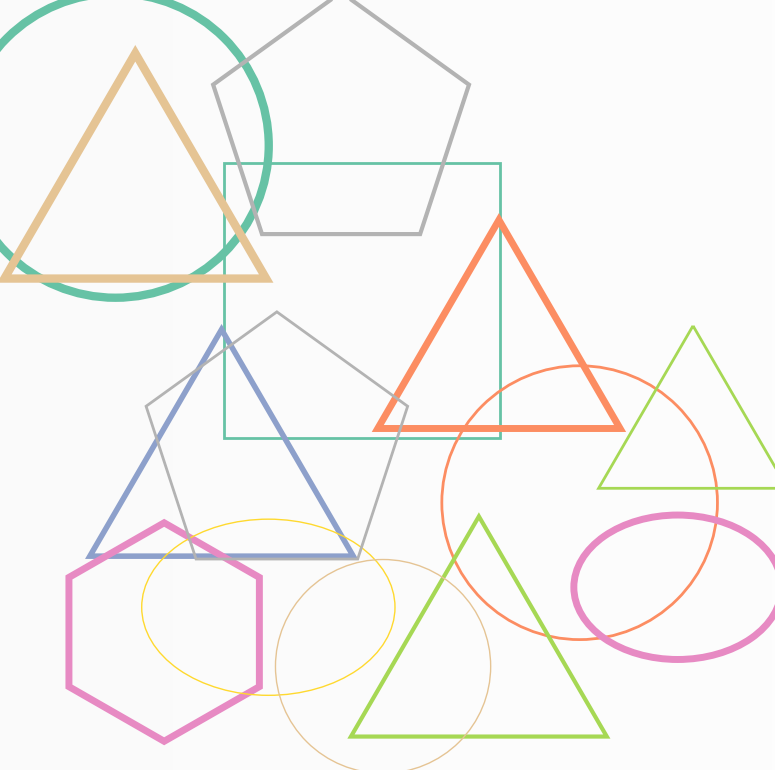[{"shape": "circle", "thickness": 3, "radius": 0.99, "center": [0.149, 0.811]}, {"shape": "square", "thickness": 1, "radius": 0.89, "center": [0.467, 0.61]}, {"shape": "triangle", "thickness": 2.5, "radius": 0.9, "center": [0.644, 0.534]}, {"shape": "circle", "thickness": 1, "radius": 0.89, "center": [0.748, 0.347]}, {"shape": "triangle", "thickness": 2, "radius": 0.98, "center": [0.286, 0.376]}, {"shape": "oval", "thickness": 2.5, "radius": 0.67, "center": [0.874, 0.237]}, {"shape": "hexagon", "thickness": 2.5, "radius": 0.71, "center": [0.212, 0.179]}, {"shape": "triangle", "thickness": 1, "radius": 0.7, "center": [0.894, 0.436]}, {"shape": "triangle", "thickness": 1.5, "radius": 0.95, "center": [0.618, 0.139]}, {"shape": "oval", "thickness": 0.5, "radius": 0.82, "center": [0.346, 0.211]}, {"shape": "triangle", "thickness": 3, "radius": 0.98, "center": [0.175, 0.736]}, {"shape": "circle", "thickness": 0.5, "radius": 0.69, "center": [0.494, 0.135]}, {"shape": "pentagon", "thickness": 1.5, "radius": 0.87, "center": [0.44, 0.836]}, {"shape": "pentagon", "thickness": 1, "radius": 0.89, "center": [0.357, 0.418]}]